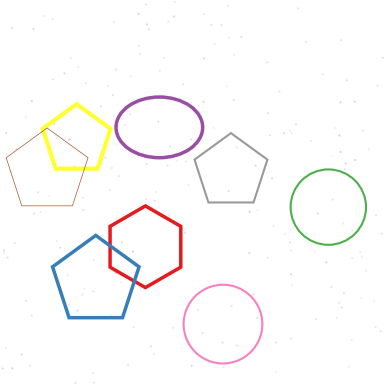[{"shape": "hexagon", "thickness": 2.5, "radius": 0.53, "center": [0.378, 0.359]}, {"shape": "pentagon", "thickness": 2.5, "radius": 0.59, "center": [0.249, 0.27]}, {"shape": "circle", "thickness": 1.5, "radius": 0.49, "center": [0.853, 0.462]}, {"shape": "oval", "thickness": 2.5, "radius": 0.56, "center": [0.414, 0.669]}, {"shape": "pentagon", "thickness": 3, "radius": 0.46, "center": [0.199, 0.637]}, {"shape": "pentagon", "thickness": 0.5, "radius": 0.56, "center": [0.122, 0.556]}, {"shape": "circle", "thickness": 1.5, "radius": 0.51, "center": [0.579, 0.158]}, {"shape": "pentagon", "thickness": 1.5, "radius": 0.5, "center": [0.6, 0.555]}]